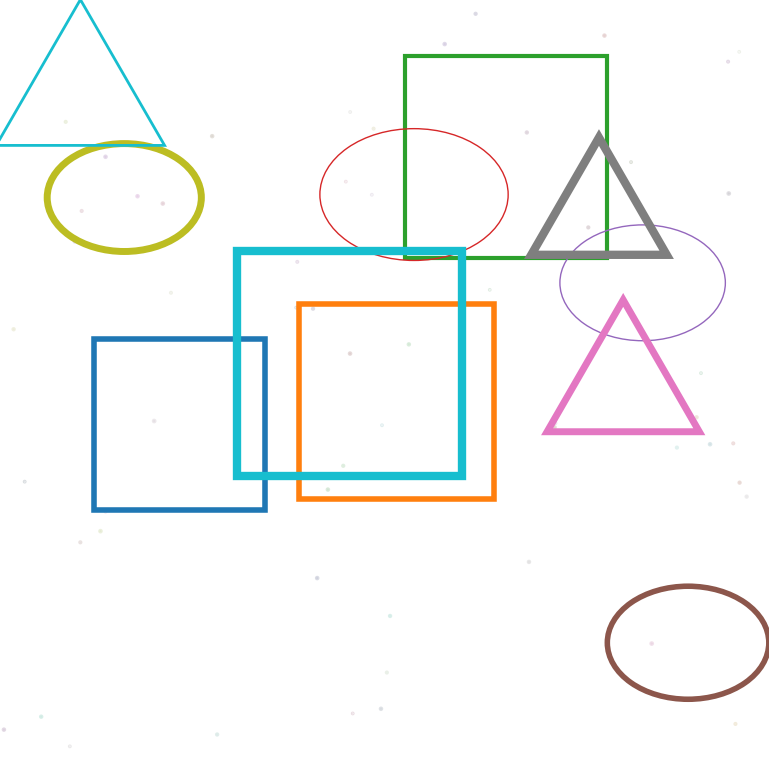[{"shape": "square", "thickness": 2, "radius": 0.55, "center": [0.233, 0.449]}, {"shape": "square", "thickness": 2, "radius": 0.63, "center": [0.515, 0.479]}, {"shape": "square", "thickness": 1.5, "radius": 0.66, "center": [0.657, 0.796]}, {"shape": "oval", "thickness": 0.5, "radius": 0.61, "center": [0.538, 0.747]}, {"shape": "oval", "thickness": 0.5, "radius": 0.54, "center": [0.835, 0.633]}, {"shape": "oval", "thickness": 2, "radius": 0.52, "center": [0.894, 0.165]}, {"shape": "triangle", "thickness": 2.5, "radius": 0.57, "center": [0.809, 0.496]}, {"shape": "triangle", "thickness": 3, "radius": 0.51, "center": [0.778, 0.72]}, {"shape": "oval", "thickness": 2.5, "radius": 0.5, "center": [0.161, 0.743]}, {"shape": "triangle", "thickness": 1, "radius": 0.63, "center": [0.104, 0.874]}, {"shape": "square", "thickness": 3, "radius": 0.73, "center": [0.454, 0.528]}]